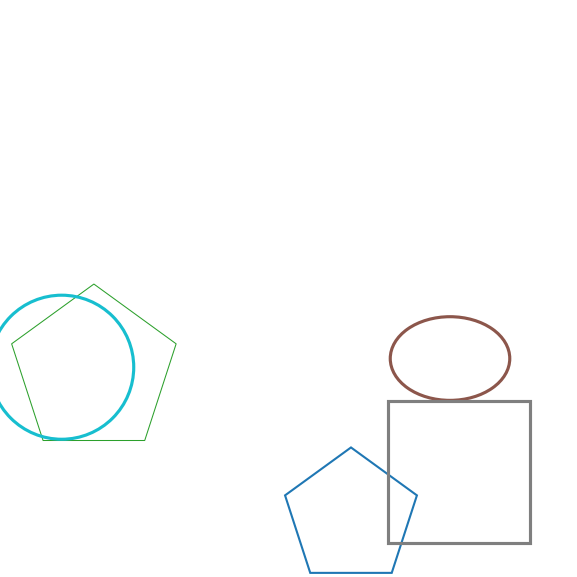[{"shape": "pentagon", "thickness": 1, "radius": 0.6, "center": [0.608, 0.104]}, {"shape": "pentagon", "thickness": 0.5, "radius": 0.75, "center": [0.163, 0.358]}, {"shape": "oval", "thickness": 1.5, "radius": 0.52, "center": [0.779, 0.378]}, {"shape": "square", "thickness": 1.5, "radius": 0.61, "center": [0.795, 0.182]}, {"shape": "circle", "thickness": 1.5, "radius": 0.62, "center": [0.107, 0.363]}]